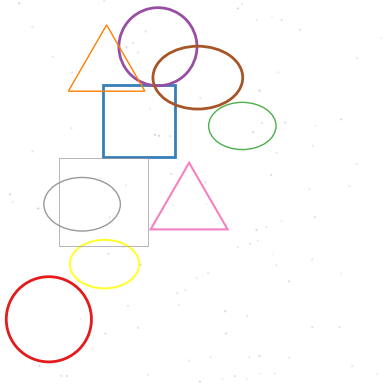[{"shape": "circle", "thickness": 2, "radius": 0.55, "center": [0.127, 0.171]}, {"shape": "square", "thickness": 2, "radius": 0.47, "center": [0.36, 0.685]}, {"shape": "oval", "thickness": 1, "radius": 0.44, "center": [0.629, 0.673]}, {"shape": "circle", "thickness": 2, "radius": 0.51, "center": [0.41, 0.879]}, {"shape": "triangle", "thickness": 1, "radius": 0.57, "center": [0.277, 0.821]}, {"shape": "oval", "thickness": 1.5, "radius": 0.45, "center": [0.271, 0.314]}, {"shape": "oval", "thickness": 2, "radius": 0.58, "center": [0.514, 0.798]}, {"shape": "triangle", "thickness": 1.5, "radius": 0.58, "center": [0.491, 0.462]}, {"shape": "square", "thickness": 0.5, "radius": 0.57, "center": [0.269, 0.475]}, {"shape": "oval", "thickness": 1, "radius": 0.5, "center": [0.213, 0.469]}]